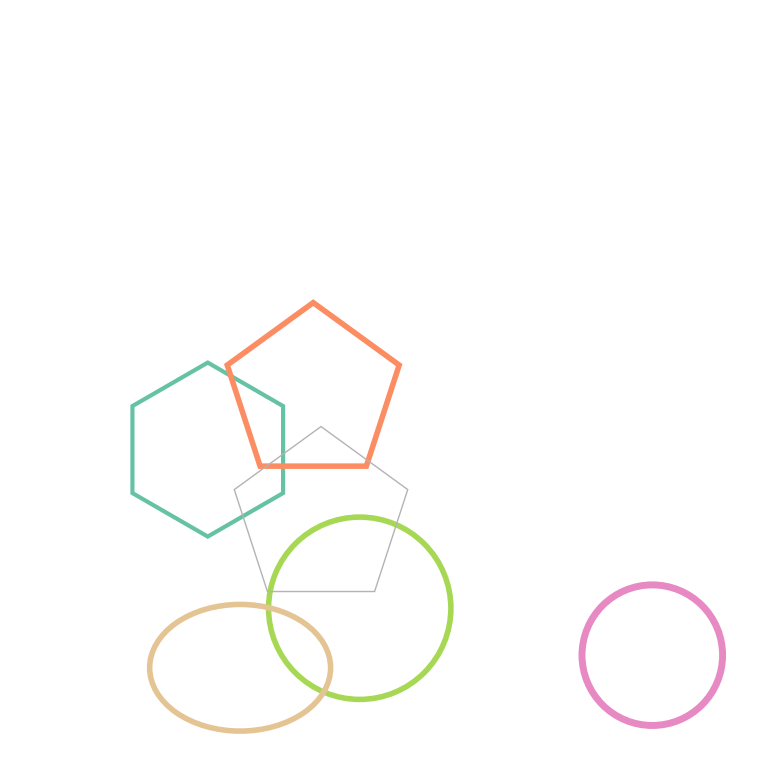[{"shape": "hexagon", "thickness": 1.5, "radius": 0.56, "center": [0.27, 0.416]}, {"shape": "pentagon", "thickness": 2, "radius": 0.59, "center": [0.407, 0.49]}, {"shape": "circle", "thickness": 2.5, "radius": 0.46, "center": [0.847, 0.149]}, {"shape": "circle", "thickness": 2, "radius": 0.59, "center": [0.467, 0.21]}, {"shape": "oval", "thickness": 2, "radius": 0.59, "center": [0.312, 0.133]}, {"shape": "pentagon", "thickness": 0.5, "radius": 0.59, "center": [0.417, 0.328]}]